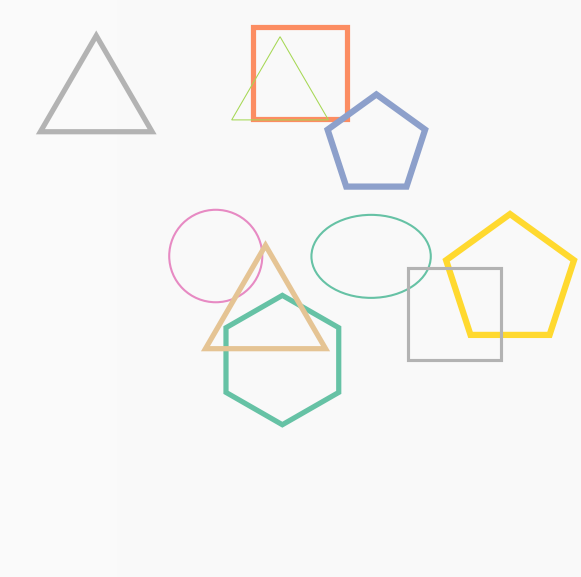[{"shape": "oval", "thickness": 1, "radius": 0.51, "center": [0.638, 0.555]}, {"shape": "hexagon", "thickness": 2.5, "radius": 0.56, "center": [0.486, 0.376]}, {"shape": "square", "thickness": 2.5, "radius": 0.4, "center": [0.516, 0.873]}, {"shape": "pentagon", "thickness": 3, "radius": 0.44, "center": [0.648, 0.747]}, {"shape": "circle", "thickness": 1, "radius": 0.4, "center": [0.371, 0.556]}, {"shape": "triangle", "thickness": 0.5, "radius": 0.48, "center": [0.482, 0.84]}, {"shape": "pentagon", "thickness": 3, "radius": 0.58, "center": [0.878, 0.513]}, {"shape": "triangle", "thickness": 2.5, "radius": 0.6, "center": [0.457, 0.455]}, {"shape": "square", "thickness": 1.5, "radius": 0.4, "center": [0.782, 0.455]}, {"shape": "triangle", "thickness": 2.5, "radius": 0.55, "center": [0.166, 0.826]}]